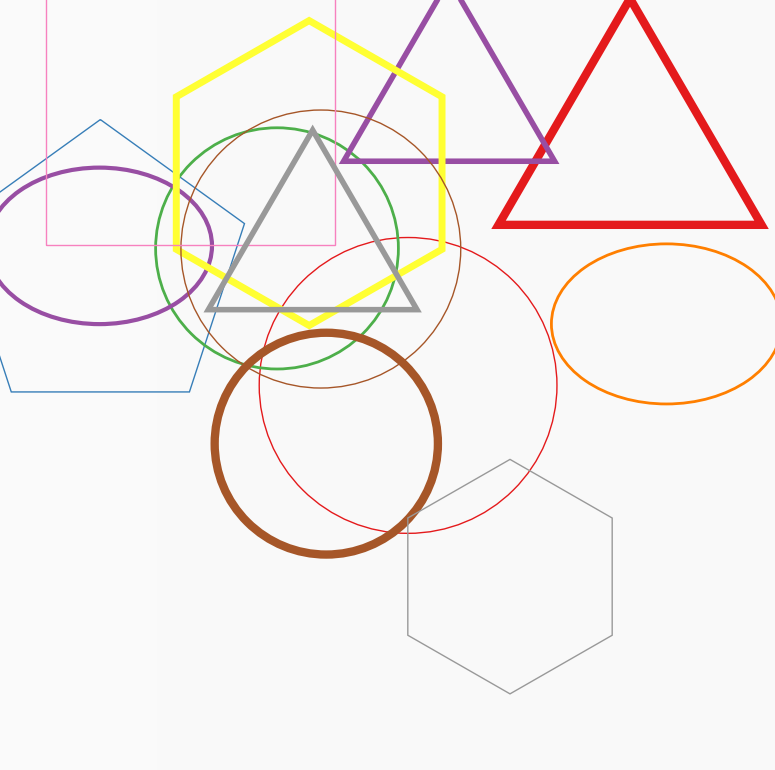[{"shape": "circle", "thickness": 0.5, "radius": 0.96, "center": [0.527, 0.499]}, {"shape": "triangle", "thickness": 3, "radius": 0.98, "center": [0.813, 0.806]}, {"shape": "pentagon", "thickness": 0.5, "radius": 0.98, "center": [0.129, 0.649]}, {"shape": "circle", "thickness": 1, "radius": 0.78, "center": [0.357, 0.677]}, {"shape": "triangle", "thickness": 2, "radius": 0.79, "center": [0.58, 0.869]}, {"shape": "oval", "thickness": 1.5, "radius": 0.73, "center": [0.128, 0.681]}, {"shape": "oval", "thickness": 1, "radius": 0.74, "center": [0.86, 0.579]}, {"shape": "hexagon", "thickness": 2.5, "radius": 0.99, "center": [0.399, 0.775]}, {"shape": "circle", "thickness": 3, "radius": 0.72, "center": [0.421, 0.424]}, {"shape": "circle", "thickness": 0.5, "radius": 0.9, "center": [0.414, 0.677]}, {"shape": "square", "thickness": 0.5, "radius": 0.93, "center": [0.246, 0.869]}, {"shape": "triangle", "thickness": 2, "radius": 0.78, "center": [0.403, 0.676]}, {"shape": "hexagon", "thickness": 0.5, "radius": 0.76, "center": [0.658, 0.251]}]